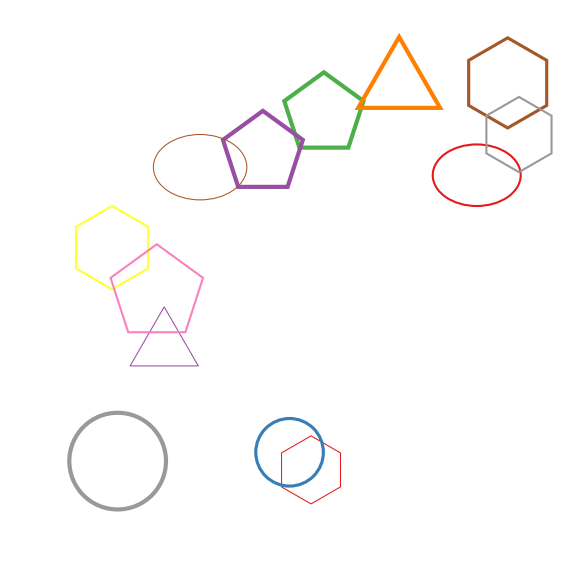[{"shape": "oval", "thickness": 1, "radius": 0.38, "center": [0.825, 0.696]}, {"shape": "hexagon", "thickness": 0.5, "radius": 0.29, "center": [0.539, 0.185]}, {"shape": "circle", "thickness": 1.5, "radius": 0.29, "center": [0.501, 0.216]}, {"shape": "pentagon", "thickness": 2, "radius": 0.36, "center": [0.561, 0.802]}, {"shape": "triangle", "thickness": 0.5, "radius": 0.34, "center": [0.284, 0.4]}, {"shape": "pentagon", "thickness": 2, "radius": 0.36, "center": [0.455, 0.734]}, {"shape": "triangle", "thickness": 2, "radius": 0.41, "center": [0.691, 0.853]}, {"shape": "hexagon", "thickness": 1, "radius": 0.36, "center": [0.194, 0.57]}, {"shape": "oval", "thickness": 0.5, "radius": 0.4, "center": [0.346, 0.71]}, {"shape": "hexagon", "thickness": 1.5, "radius": 0.39, "center": [0.879, 0.856]}, {"shape": "pentagon", "thickness": 1, "radius": 0.42, "center": [0.272, 0.492]}, {"shape": "hexagon", "thickness": 1, "radius": 0.33, "center": [0.899, 0.766]}, {"shape": "circle", "thickness": 2, "radius": 0.42, "center": [0.204, 0.201]}]